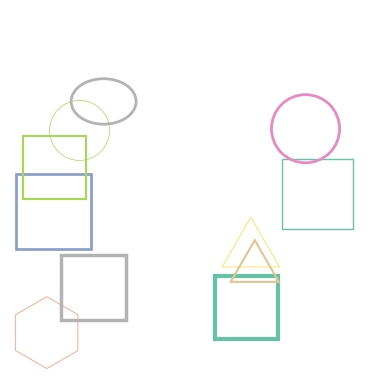[{"shape": "square", "thickness": 3, "radius": 0.41, "center": [0.641, 0.201]}, {"shape": "square", "thickness": 1, "radius": 0.46, "center": [0.825, 0.497]}, {"shape": "hexagon", "thickness": 0.5, "radius": 0.47, "center": [0.122, 0.136]}, {"shape": "square", "thickness": 2, "radius": 0.49, "center": [0.139, 0.451]}, {"shape": "circle", "thickness": 2, "radius": 0.44, "center": [0.794, 0.666]}, {"shape": "circle", "thickness": 0.5, "radius": 0.39, "center": [0.207, 0.661]}, {"shape": "square", "thickness": 1.5, "radius": 0.41, "center": [0.142, 0.565]}, {"shape": "triangle", "thickness": 0.5, "radius": 0.43, "center": [0.651, 0.35]}, {"shape": "triangle", "thickness": 1.5, "radius": 0.36, "center": [0.662, 0.304]}, {"shape": "square", "thickness": 2.5, "radius": 0.43, "center": [0.243, 0.253]}, {"shape": "oval", "thickness": 2, "radius": 0.42, "center": [0.269, 0.736]}]